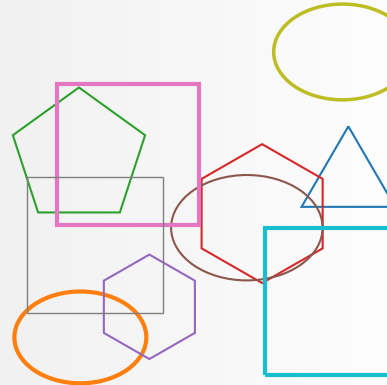[{"shape": "triangle", "thickness": 1.5, "radius": 0.7, "center": [0.899, 0.532]}, {"shape": "oval", "thickness": 3, "radius": 0.85, "center": [0.207, 0.124]}, {"shape": "pentagon", "thickness": 1.5, "radius": 0.9, "center": [0.204, 0.593]}, {"shape": "hexagon", "thickness": 1.5, "radius": 0.9, "center": [0.676, 0.445]}, {"shape": "hexagon", "thickness": 1.5, "radius": 0.68, "center": [0.385, 0.203]}, {"shape": "oval", "thickness": 1.5, "radius": 0.98, "center": [0.637, 0.409]}, {"shape": "square", "thickness": 3, "radius": 0.92, "center": [0.33, 0.599]}, {"shape": "square", "thickness": 1, "radius": 0.88, "center": [0.246, 0.364]}, {"shape": "oval", "thickness": 2.5, "radius": 0.89, "center": [0.884, 0.865]}, {"shape": "square", "thickness": 3, "radius": 0.95, "center": [0.875, 0.217]}]